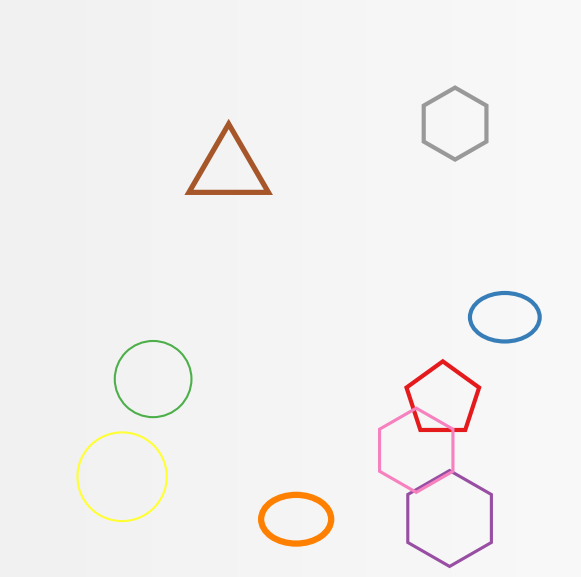[{"shape": "pentagon", "thickness": 2, "radius": 0.33, "center": [0.762, 0.308]}, {"shape": "oval", "thickness": 2, "radius": 0.3, "center": [0.869, 0.45]}, {"shape": "circle", "thickness": 1, "radius": 0.33, "center": [0.263, 0.343]}, {"shape": "hexagon", "thickness": 1.5, "radius": 0.42, "center": [0.773, 0.101]}, {"shape": "oval", "thickness": 3, "radius": 0.3, "center": [0.51, 0.1]}, {"shape": "circle", "thickness": 1, "radius": 0.38, "center": [0.21, 0.174]}, {"shape": "triangle", "thickness": 2.5, "radius": 0.39, "center": [0.393, 0.706]}, {"shape": "hexagon", "thickness": 1.5, "radius": 0.36, "center": [0.716, 0.22]}, {"shape": "hexagon", "thickness": 2, "radius": 0.31, "center": [0.783, 0.785]}]